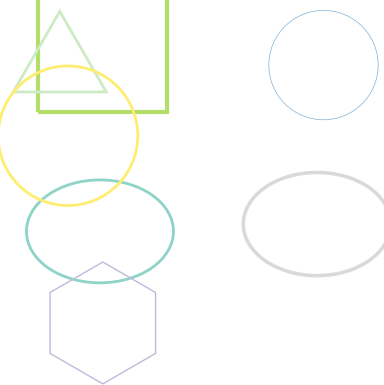[{"shape": "oval", "thickness": 2, "radius": 0.95, "center": [0.26, 0.399]}, {"shape": "hexagon", "thickness": 1, "radius": 0.79, "center": [0.267, 0.161]}, {"shape": "circle", "thickness": 0.5, "radius": 0.71, "center": [0.84, 0.831]}, {"shape": "square", "thickness": 3, "radius": 0.84, "center": [0.266, 0.877]}, {"shape": "oval", "thickness": 2.5, "radius": 0.96, "center": [0.823, 0.418]}, {"shape": "triangle", "thickness": 2, "radius": 0.7, "center": [0.155, 0.831]}, {"shape": "circle", "thickness": 2, "radius": 0.91, "center": [0.177, 0.647]}]